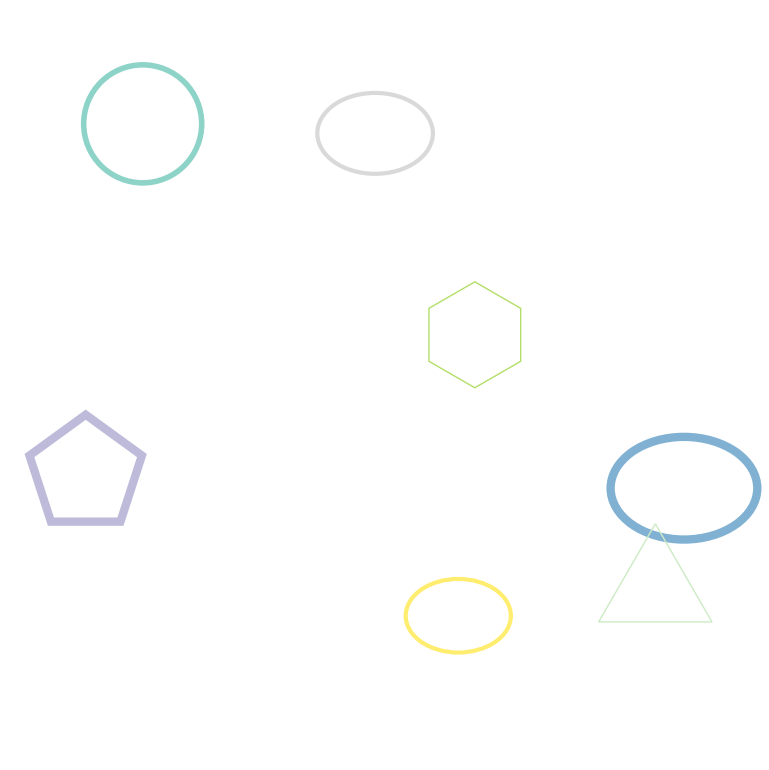[{"shape": "circle", "thickness": 2, "radius": 0.38, "center": [0.185, 0.839]}, {"shape": "pentagon", "thickness": 3, "radius": 0.38, "center": [0.111, 0.385]}, {"shape": "oval", "thickness": 3, "radius": 0.48, "center": [0.888, 0.366]}, {"shape": "hexagon", "thickness": 0.5, "radius": 0.34, "center": [0.617, 0.565]}, {"shape": "oval", "thickness": 1.5, "radius": 0.38, "center": [0.487, 0.827]}, {"shape": "triangle", "thickness": 0.5, "radius": 0.42, "center": [0.851, 0.235]}, {"shape": "oval", "thickness": 1.5, "radius": 0.34, "center": [0.595, 0.2]}]